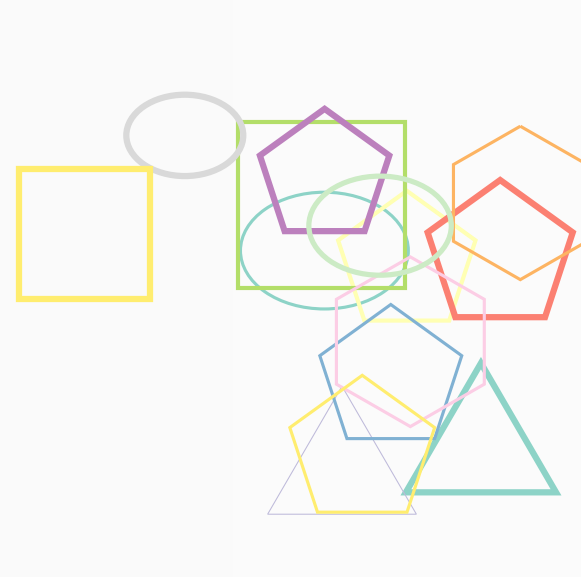[{"shape": "triangle", "thickness": 3, "radius": 0.75, "center": [0.827, 0.221]}, {"shape": "oval", "thickness": 1.5, "radius": 0.72, "center": [0.558, 0.565]}, {"shape": "pentagon", "thickness": 2, "radius": 0.62, "center": [0.7, 0.545]}, {"shape": "triangle", "thickness": 0.5, "radius": 0.74, "center": [0.588, 0.183]}, {"shape": "pentagon", "thickness": 3, "radius": 0.66, "center": [0.861, 0.556]}, {"shape": "pentagon", "thickness": 1.5, "radius": 0.64, "center": [0.672, 0.343]}, {"shape": "hexagon", "thickness": 1.5, "radius": 0.66, "center": [0.895, 0.648]}, {"shape": "square", "thickness": 2, "radius": 0.72, "center": [0.553, 0.644]}, {"shape": "hexagon", "thickness": 1.5, "radius": 0.73, "center": [0.706, 0.407]}, {"shape": "oval", "thickness": 3, "radius": 0.5, "center": [0.318, 0.765]}, {"shape": "pentagon", "thickness": 3, "radius": 0.59, "center": [0.558, 0.694]}, {"shape": "oval", "thickness": 2.5, "radius": 0.61, "center": [0.654, 0.608]}, {"shape": "square", "thickness": 3, "radius": 0.56, "center": [0.145, 0.594]}, {"shape": "pentagon", "thickness": 1.5, "radius": 0.65, "center": [0.623, 0.218]}]